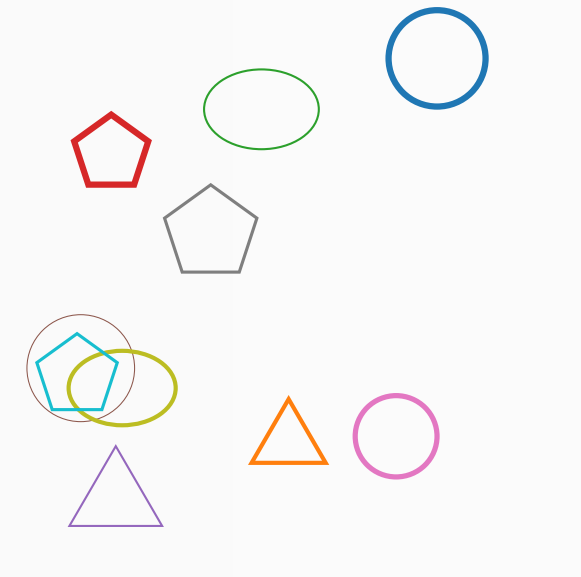[{"shape": "circle", "thickness": 3, "radius": 0.42, "center": [0.752, 0.898]}, {"shape": "triangle", "thickness": 2, "radius": 0.37, "center": [0.497, 0.234]}, {"shape": "oval", "thickness": 1, "radius": 0.49, "center": [0.45, 0.81]}, {"shape": "pentagon", "thickness": 3, "radius": 0.33, "center": [0.191, 0.734]}, {"shape": "triangle", "thickness": 1, "radius": 0.46, "center": [0.199, 0.134]}, {"shape": "circle", "thickness": 0.5, "radius": 0.46, "center": [0.139, 0.362]}, {"shape": "circle", "thickness": 2.5, "radius": 0.35, "center": [0.681, 0.244]}, {"shape": "pentagon", "thickness": 1.5, "radius": 0.42, "center": [0.363, 0.596]}, {"shape": "oval", "thickness": 2, "radius": 0.46, "center": [0.21, 0.327]}, {"shape": "pentagon", "thickness": 1.5, "radius": 0.36, "center": [0.133, 0.349]}]